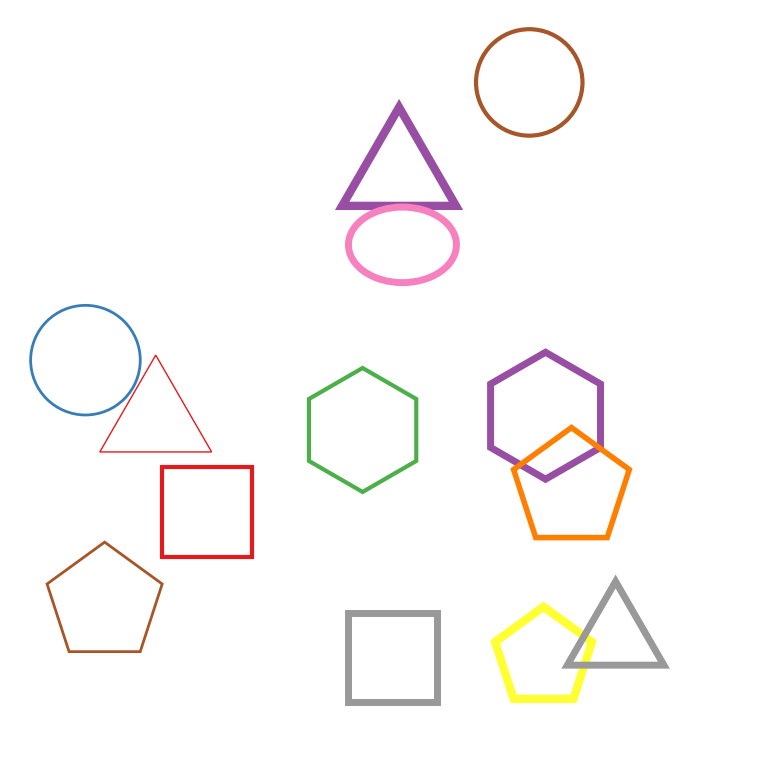[{"shape": "square", "thickness": 1.5, "radius": 0.29, "center": [0.269, 0.335]}, {"shape": "triangle", "thickness": 0.5, "radius": 0.42, "center": [0.202, 0.455]}, {"shape": "circle", "thickness": 1, "radius": 0.36, "center": [0.111, 0.532]}, {"shape": "hexagon", "thickness": 1.5, "radius": 0.4, "center": [0.471, 0.442]}, {"shape": "triangle", "thickness": 3, "radius": 0.43, "center": [0.518, 0.775]}, {"shape": "hexagon", "thickness": 2.5, "radius": 0.41, "center": [0.708, 0.46]}, {"shape": "pentagon", "thickness": 2, "radius": 0.39, "center": [0.742, 0.366]}, {"shape": "pentagon", "thickness": 3, "radius": 0.33, "center": [0.706, 0.146]}, {"shape": "pentagon", "thickness": 1, "radius": 0.39, "center": [0.136, 0.217]}, {"shape": "circle", "thickness": 1.5, "radius": 0.35, "center": [0.687, 0.893]}, {"shape": "oval", "thickness": 2.5, "radius": 0.35, "center": [0.523, 0.682]}, {"shape": "triangle", "thickness": 2.5, "radius": 0.36, "center": [0.799, 0.172]}, {"shape": "square", "thickness": 2.5, "radius": 0.29, "center": [0.51, 0.145]}]